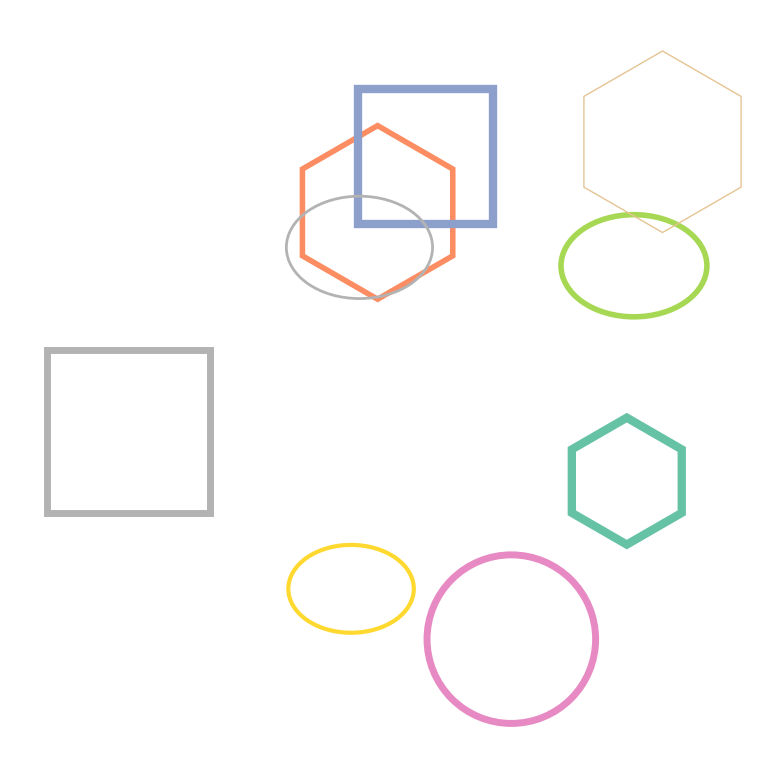[{"shape": "hexagon", "thickness": 3, "radius": 0.41, "center": [0.814, 0.375]}, {"shape": "hexagon", "thickness": 2, "radius": 0.56, "center": [0.49, 0.724]}, {"shape": "square", "thickness": 3, "radius": 0.44, "center": [0.553, 0.796]}, {"shape": "circle", "thickness": 2.5, "radius": 0.55, "center": [0.664, 0.17]}, {"shape": "oval", "thickness": 2, "radius": 0.47, "center": [0.823, 0.655]}, {"shape": "oval", "thickness": 1.5, "radius": 0.41, "center": [0.456, 0.235]}, {"shape": "hexagon", "thickness": 0.5, "radius": 0.59, "center": [0.86, 0.816]}, {"shape": "square", "thickness": 2.5, "radius": 0.53, "center": [0.167, 0.439]}, {"shape": "oval", "thickness": 1, "radius": 0.47, "center": [0.467, 0.679]}]